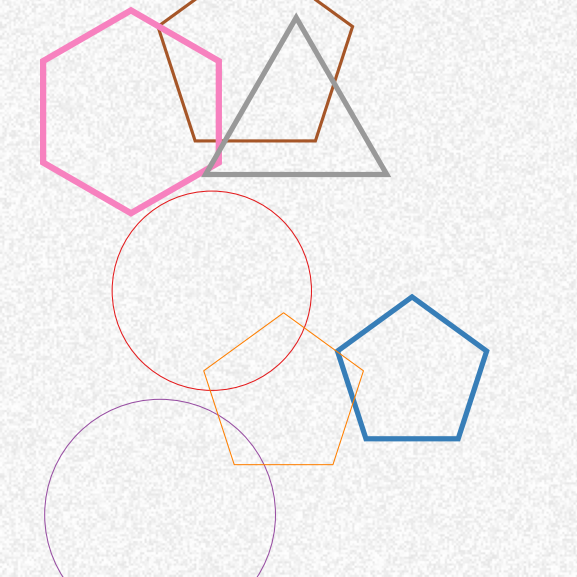[{"shape": "circle", "thickness": 0.5, "radius": 0.86, "center": [0.367, 0.496]}, {"shape": "pentagon", "thickness": 2.5, "radius": 0.68, "center": [0.714, 0.349]}, {"shape": "circle", "thickness": 0.5, "radius": 1.0, "center": [0.277, 0.108]}, {"shape": "pentagon", "thickness": 0.5, "radius": 0.73, "center": [0.491, 0.312]}, {"shape": "pentagon", "thickness": 1.5, "radius": 0.89, "center": [0.442, 0.898]}, {"shape": "hexagon", "thickness": 3, "radius": 0.88, "center": [0.227, 0.806]}, {"shape": "triangle", "thickness": 2.5, "radius": 0.91, "center": [0.513, 0.788]}]